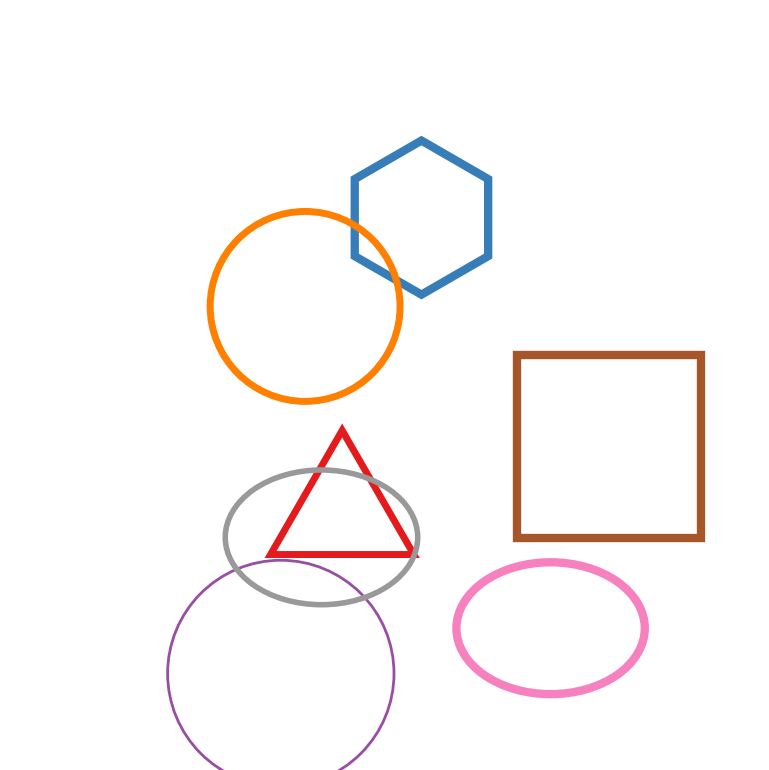[{"shape": "triangle", "thickness": 2.5, "radius": 0.54, "center": [0.444, 0.334]}, {"shape": "hexagon", "thickness": 3, "radius": 0.5, "center": [0.547, 0.717]}, {"shape": "circle", "thickness": 1, "radius": 0.73, "center": [0.365, 0.125]}, {"shape": "circle", "thickness": 2.5, "radius": 0.62, "center": [0.396, 0.602]}, {"shape": "square", "thickness": 3, "radius": 0.6, "center": [0.791, 0.42]}, {"shape": "oval", "thickness": 3, "radius": 0.61, "center": [0.715, 0.184]}, {"shape": "oval", "thickness": 2, "radius": 0.62, "center": [0.417, 0.302]}]